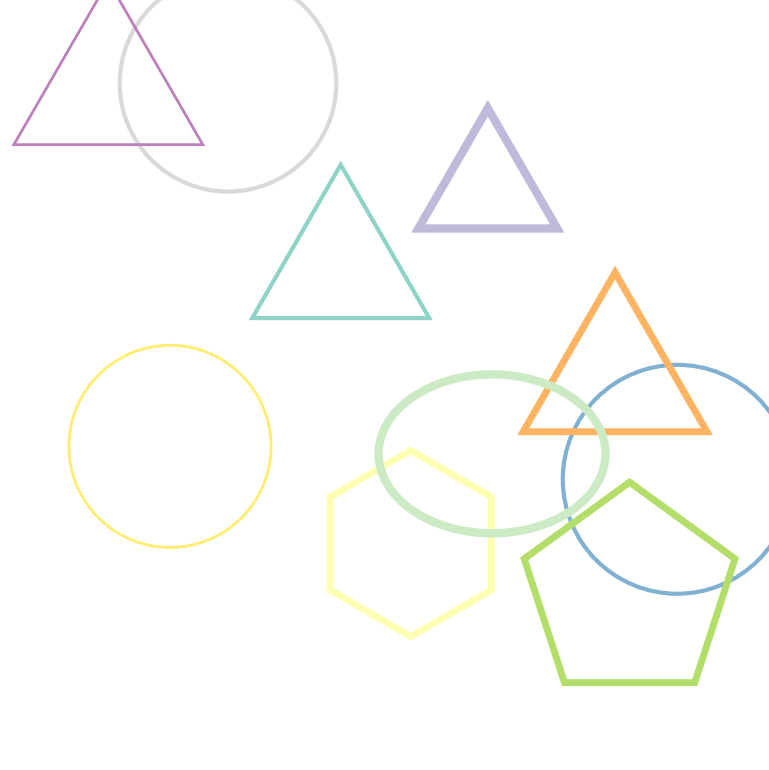[{"shape": "triangle", "thickness": 1.5, "radius": 0.66, "center": [0.442, 0.653]}, {"shape": "hexagon", "thickness": 2.5, "radius": 0.6, "center": [0.533, 0.294]}, {"shape": "triangle", "thickness": 3, "radius": 0.52, "center": [0.634, 0.755]}, {"shape": "circle", "thickness": 1.5, "radius": 0.74, "center": [0.88, 0.378]}, {"shape": "triangle", "thickness": 2.5, "radius": 0.69, "center": [0.799, 0.508]}, {"shape": "pentagon", "thickness": 2.5, "radius": 0.72, "center": [0.818, 0.23]}, {"shape": "circle", "thickness": 1.5, "radius": 0.7, "center": [0.296, 0.892]}, {"shape": "triangle", "thickness": 1, "radius": 0.71, "center": [0.141, 0.883]}, {"shape": "oval", "thickness": 3, "radius": 0.74, "center": [0.639, 0.411]}, {"shape": "circle", "thickness": 1, "radius": 0.66, "center": [0.221, 0.42]}]